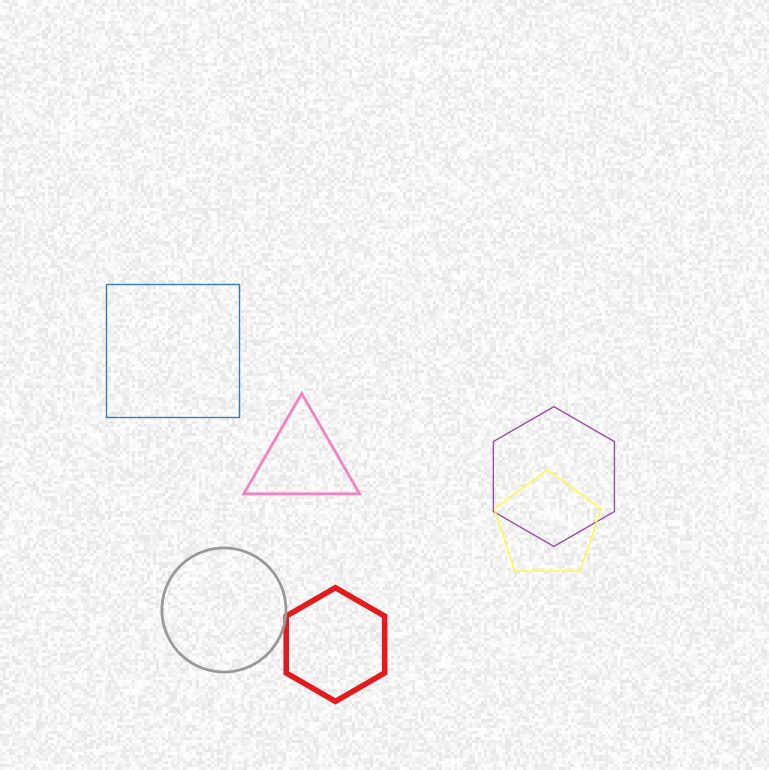[{"shape": "hexagon", "thickness": 2, "radius": 0.37, "center": [0.436, 0.163]}, {"shape": "square", "thickness": 0.5, "radius": 0.43, "center": [0.224, 0.545]}, {"shape": "hexagon", "thickness": 0.5, "radius": 0.45, "center": [0.719, 0.381]}, {"shape": "pentagon", "thickness": 0.5, "radius": 0.36, "center": [0.711, 0.317]}, {"shape": "triangle", "thickness": 1, "radius": 0.43, "center": [0.392, 0.402]}, {"shape": "circle", "thickness": 1, "radius": 0.4, "center": [0.291, 0.208]}]